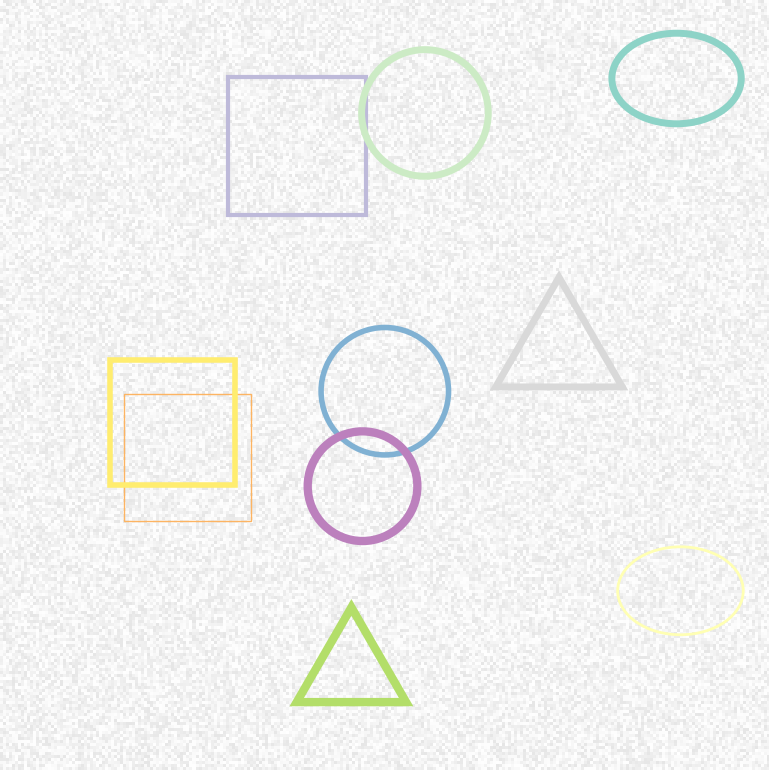[{"shape": "oval", "thickness": 2.5, "radius": 0.42, "center": [0.879, 0.898]}, {"shape": "oval", "thickness": 1, "radius": 0.41, "center": [0.884, 0.233]}, {"shape": "square", "thickness": 1.5, "radius": 0.45, "center": [0.386, 0.811]}, {"shape": "circle", "thickness": 2, "radius": 0.41, "center": [0.5, 0.492]}, {"shape": "square", "thickness": 0.5, "radius": 0.41, "center": [0.244, 0.406]}, {"shape": "triangle", "thickness": 3, "radius": 0.41, "center": [0.456, 0.129]}, {"shape": "triangle", "thickness": 2.5, "radius": 0.47, "center": [0.726, 0.545]}, {"shape": "circle", "thickness": 3, "radius": 0.36, "center": [0.471, 0.369]}, {"shape": "circle", "thickness": 2.5, "radius": 0.41, "center": [0.552, 0.853]}, {"shape": "square", "thickness": 2, "radius": 0.4, "center": [0.224, 0.452]}]